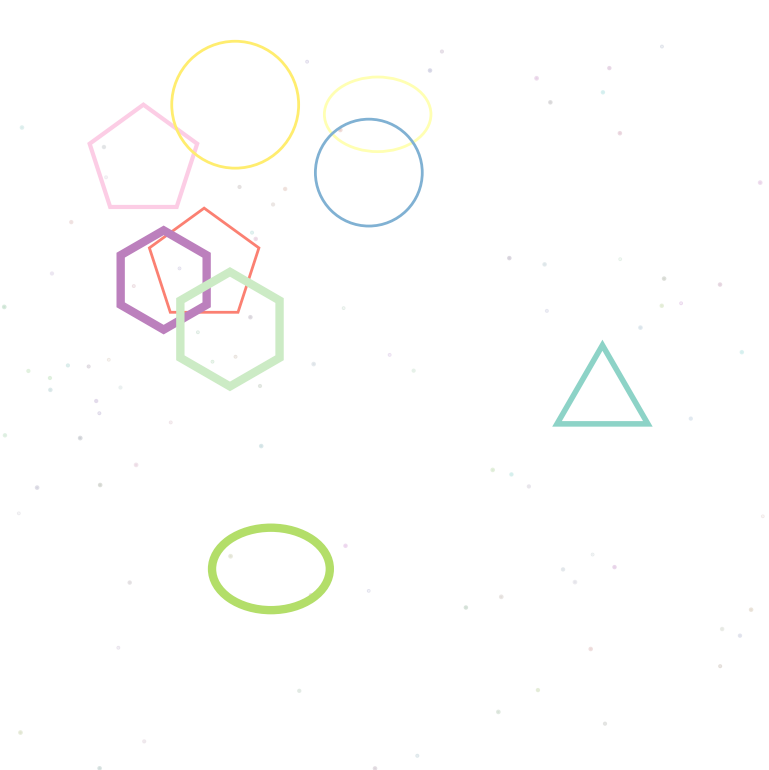[{"shape": "triangle", "thickness": 2, "radius": 0.34, "center": [0.782, 0.484]}, {"shape": "oval", "thickness": 1, "radius": 0.35, "center": [0.49, 0.852]}, {"shape": "pentagon", "thickness": 1, "radius": 0.37, "center": [0.265, 0.655]}, {"shape": "circle", "thickness": 1, "radius": 0.35, "center": [0.479, 0.776]}, {"shape": "oval", "thickness": 3, "radius": 0.38, "center": [0.352, 0.261]}, {"shape": "pentagon", "thickness": 1.5, "radius": 0.37, "center": [0.186, 0.791]}, {"shape": "hexagon", "thickness": 3, "radius": 0.32, "center": [0.213, 0.636]}, {"shape": "hexagon", "thickness": 3, "radius": 0.37, "center": [0.299, 0.573]}, {"shape": "circle", "thickness": 1, "radius": 0.41, "center": [0.305, 0.864]}]